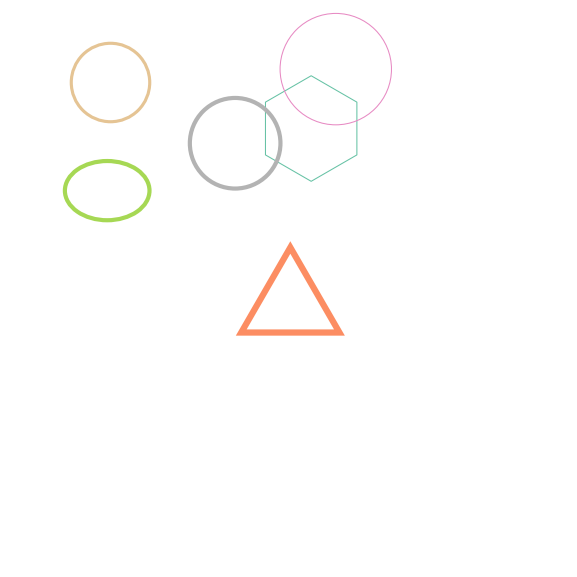[{"shape": "hexagon", "thickness": 0.5, "radius": 0.46, "center": [0.539, 0.777]}, {"shape": "triangle", "thickness": 3, "radius": 0.49, "center": [0.503, 0.472]}, {"shape": "circle", "thickness": 0.5, "radius": 0.48, "center": [0.581, 0.879]}, {"shape": "oval", "thickness": 2, "radius": 0.37, "center": [0.186, 0.669]}, {"shape": "circle", "thickness": 1.5, "radius": 0.34, "center": [0.191, 0.856]}, {"shape": "circle", "thickness": 2, "radius": 0.39, "center": [0.407, 0.751]}]